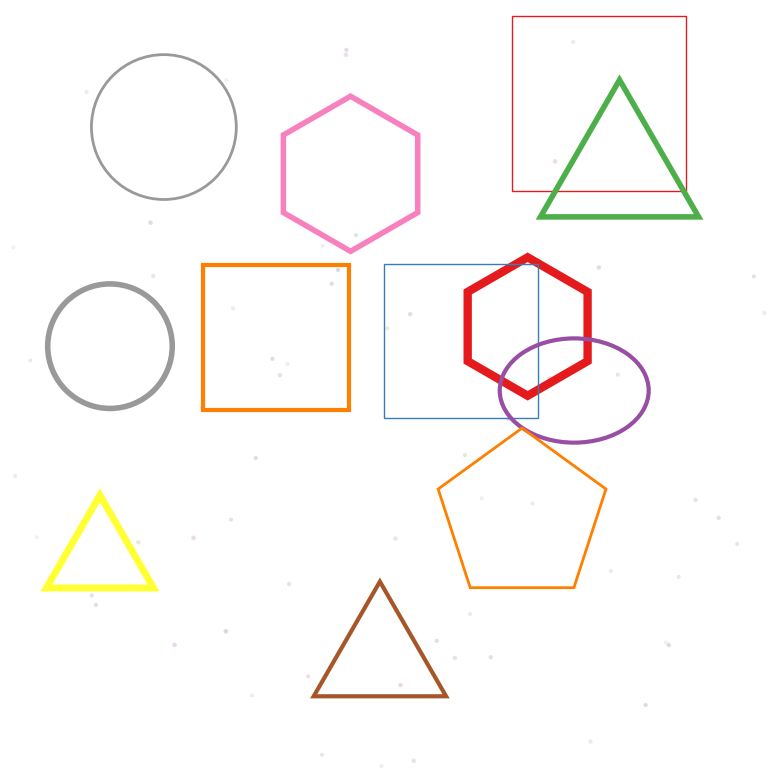[{"shape": "hexagon", "thickness": 3, "radius": 0.45, "center": [0.685, 0.576]}, {"shape": "square", "thickness": 0.5, "radius": 0.57, "center": [0.778, 0.866]}, {"shape": "square", "thickness": 0.5, "radius": 0.5, "center": [0.599, 0.557]}, {"shape": "triangle", "thickness": 2, "radius": 0.59, "center": [0.805, 0.778]}, {"shape": "oval", "thickness": 1.5, "radius": 0.48, "center": [0.746, 0.493]}, {"shape": "square", "thickness": 1.5, "radius": 0.47, "center": [0.358, 0.562]}, {"shape": "pentagon", "thickness": 1, "radius": 0.57, "center": [0.678, 0.329]}, {"shape": "triangle", "thickness": 2.5, "radius": 0.4, "center": [0.13, 0.277]}, {"shape": "triangle", "thickness": 1.5, "radius": 0.5, "center": [0.493, 0.145]}, {"shape": "hexagon", "thickness": 2, "radius": 0.5, "center": [0.455, 0.774]}, {"shape": "circle", "thickness": 1, "radius": 0.47, "center": [0.213, 0.835]}, {"shape": "circle", "thickness": 2, "radius": 0.4, "center": [0.143, 0.55]}]